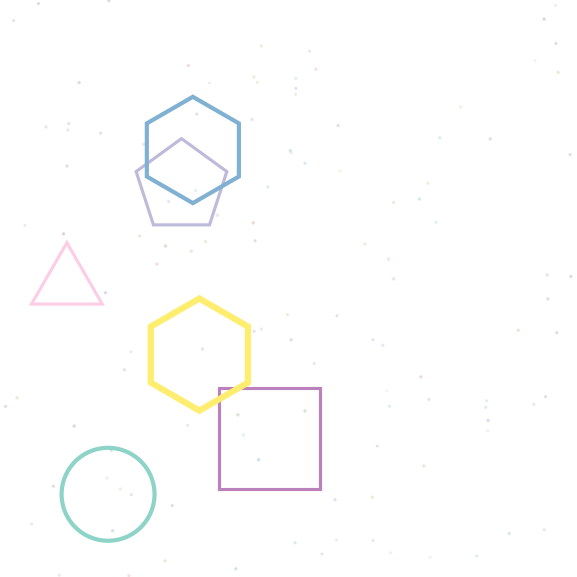[{"shape": "circle", "thickness": 2, "radius": 0.4, "center": [0.187, 0.143]}, {"shape": "pentagon", "thickness": 1.5, "radius": 0.41, "center": [0.314, 0.677]}, {"shape": "hexagon", "thickness": 2, "radius": 0.46, "center": [0.334, 0.739]}, {"shape": "triangle", "thickness": 1.5, "radius": 0.35, "center": [0.116, 0.508]}, {"shape": "square", "thickness": 1.5, "radius": 0.44, "center": [0.466, 0.239]}, {"shape": "hexagon", "thickness": 3, "radius": 0.49, "center": [0.345, 0.385]}]